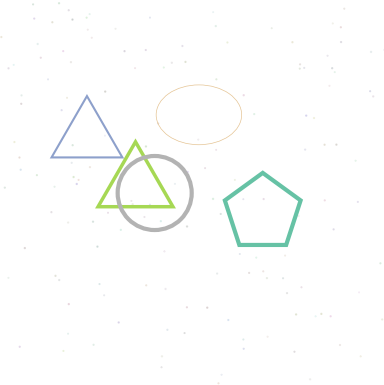[{"shape": "pentagon", "thickness": 3, "radius": 0.52, "center": [0.682, 0.447]}, {"shape": "triangle", "thickness": 1.5, "radius": 0.53, "center": [0.226, 0.644]}, {"shape": "triangle", "thickness": 2.5, "radius": 0.56, "center": [0.352, 0.519]}, {"shape": "oval", "thickness": 0.5, "radius": 0.56, "center": [0.517, 0.702]}, {"shape": "circle", "thickness": 3, "radius": 0.48, "center": [0.402, 0.499]}]